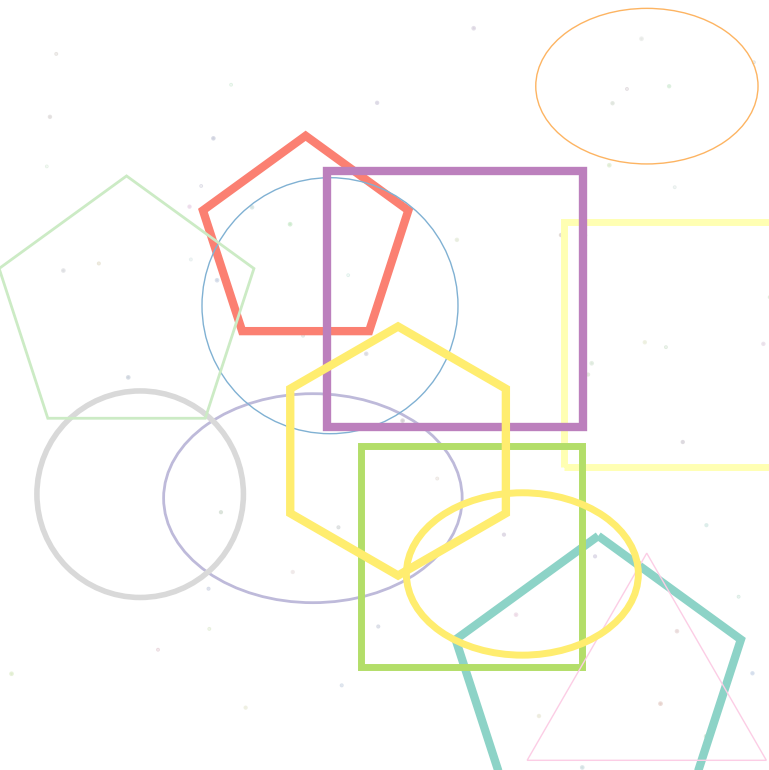[{"shape": "pentagon", "thickness": 3, "radius": 0.97, "center": [0.777, 0.109]}, {"shape": "square", "thickness": 2.5, "radius": 0.8, "center": [0.891, 0.552]}, {"shape": "oval", "thickness": 1, "radius": 0.97, "center": [0.406, 0.353]}, {"shape": "pentagon", "thickness": 3, "radius": 0.7, "center": [0.397, 0.683]}, {"shape": "circle", "thickness": 0.5, "radius": 0.83, "center": [0.429, 0.603]}, {"shape": "oval", "thickness": 0.5, "radius": 0.72, "center": [0.84, 0.888]}, {"shape": "square", "thickness": 2.5, "radius": 0.72, "center": [0.613, 0.277]}, {"shape": "triangle", "thickness": 0.5, "radius": 0.9, "center": [0.84, 0.102]}, {"shape": "circle", "thickness": 2, "radius": 0.67, "center": [0.182, 0.358]}, {"shape": "square", "thickness": 3, "radius": 0.83, "center": [0.591, 0.611]}, {"shape": "pentagon", "thickness": 1, "radius": 0.87, "center": [0.164, 0.598]}, {"shape": "oval", "thickness": 2.5, "radius": 0.75, "center": [0.678, 0.255]}, {"shape": "hexagon", "thickness": 3, "radius": 0.81, "center": [0.517, 0.414]}]